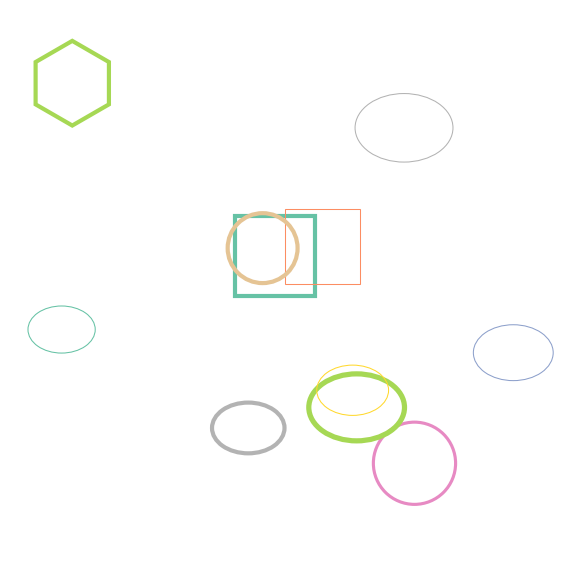[{"shape": "square", "thickness": 2, "radius": 0.35, "center": [0.477, 0.556]}, {"shape": "oval", "thickness": 0.5, "radius": 0.29, "center": [0.107, 0.429]}, {"shape": "square", "thickness": 0.5, "radius": 0.33, "center": [0.559, 0.572]}, {"shape": "oval", "thickness": 0.5, "radius": 0.35, "center": [0.889, 0.388]}, {"shape": "circle", "thickness": 1.5, "radius": 0.36, "center": [0.718, 0.197]}, {"shape": "oval", "thickness": 2.5, "radius": 0.41, "center": [0.618, 0.294]}, {"shape": "hexagon", "thickness": 2, "radius": 0.37, "center": [0.125, 0.855]}, {"shape": "oval", "thickness": 0.5, "radius": 0.31, "center": [0.611, 0.323]}, {"shape": "circle", "thickness": 2, "radius": 0.3, "center": [0.455, 0.569]}, {"shape": "oval", "thickness": 0.5, "radius": 0.42, "center": [0.7, 0.778]}, {"shape": "oval", "thickness": 2, "radius": 0.31, "center": [0.43, 0.258]}]